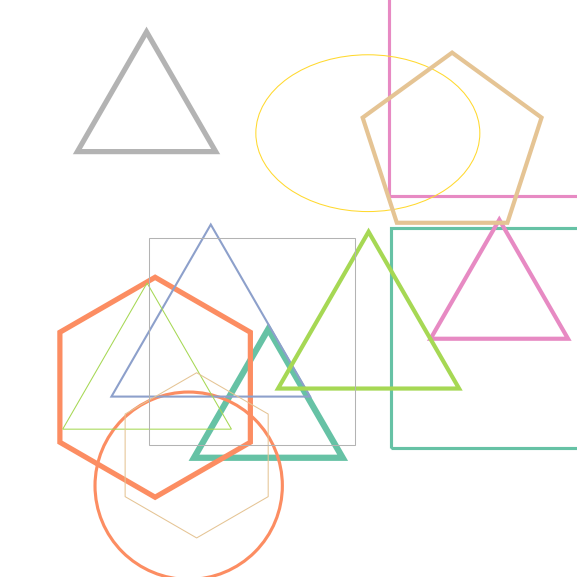[{"shape": "square", "thickness": 1.5, "radius": 0.95, "center": [0.867, 0.413]}, {"shape": "triangle", "thickness": 3, "radius": 0.74, "center": [0.465, 0.281]}, {"shape": "hexagon", "thickness": 2.5, "radius": 0.95, "center": [0.269, 0.329]}, {"shape": "circle", "thickness": 1.5, "radius": 0.81, "center": [0.327, 0.158]}, {"shape": "triangle", "thickness": 1, "radius": 0.99, "center": [0.365, 0.412]}, {"shape": "square", "thickness": 1.5, "radius": 0.99, "center": [0.873, 0.859]}, {"shape": "triangle", "thickness": 2, "radius": 0.69, "center": [0.865, 0.481]}, {"shape": "triangle", "thickness": 2, "radius": 0.9, "center": [0.638, 0.417]}, {"shape": "triangle", "thickness": 0.5, "radius": 0.84, "center": [0.255, 0.34]}, {"shape": "oval", "thickness": 0.5, "radius": 0.97, "center": [0.637, 0.769]}, {"shape": "pentagon", "thickness": 2, "radius": 0.81, "center": [0.783, 0.745]}, {"shape": "hexagon", "thickness": 0.5, "radius": 0.72, "center": [0.341, 0.211]}, {"shape": "triangle", "thickness": 2.5, "radius": 0.69, "center": [0.254, 0.806]}, {"shape": "square", "thickness": 0.5, "radius": 0.89, "center": [0.436, 0.408]}]